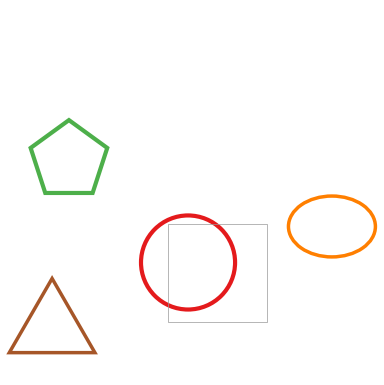[{"shape": "circle", "thickness": 3, "radius": 0.61, "center": [0.488, 0.318]}, {"shape": "pentagon", "thickness": 3, "radius": 0.52, "center": [0.179, 0.583]}, {"shape": "oval", "thickness": 2.5, "radius": 0.56, "center": [0.862, 0.412]}, {"shape": "triangle", "thickness": 2.5, "radius": 0.64, "center": [0.135, 0.148]}, {"shape": "square", "thickness": 0.5, "radius": 0.64, "center": [0.565, 0.29]}]